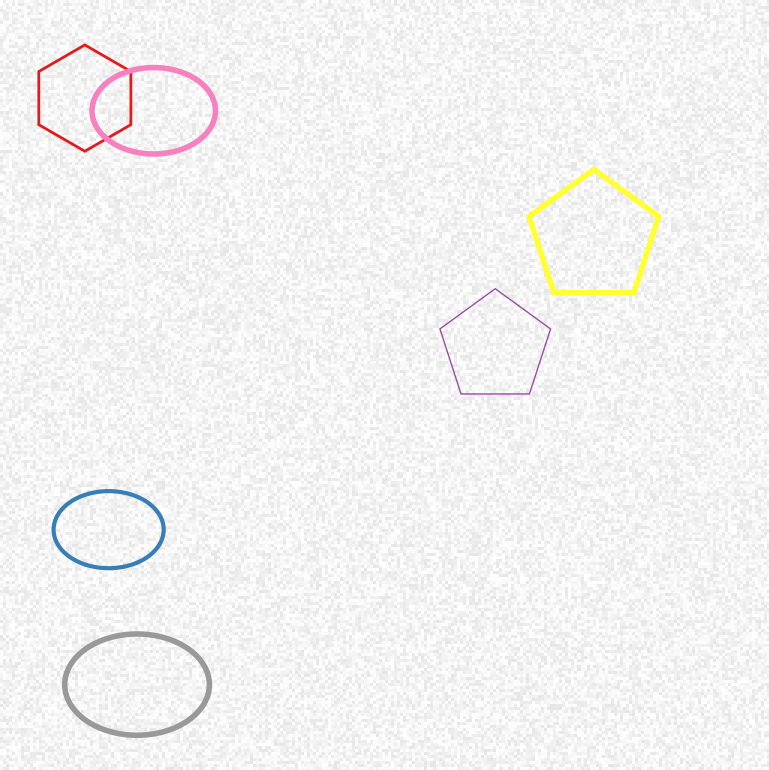[{"shape": "hexagon", "thickness": 1, "radius": 0.35, "center": [0.11, 0.873]}, {"shape": "oval", "thickness": 1.5, "radius": 0.36, "center": [0.141, 0.312]}, {"shape": "pentagon", "thickness": 0.5, "radius": 0.38, "center": [0.643, 0.549]}, {"shape": "pentagon", "thickness": 2, "radius": 0.44, "center": [0.771, 0.691]}, {"shape": "oval", "thickness": 2, "radius": 0.4, "center": [0.2, 0.856]}, {"shape": "oval", "thickness": 2, "radius": 0.47, "center": [0.178, 0.111]}]